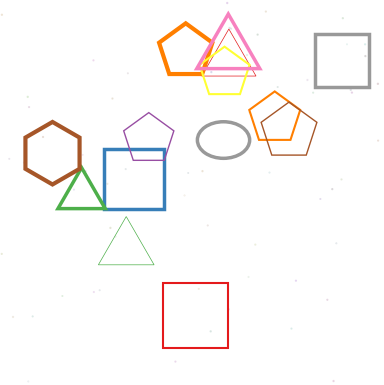[{"shape": "square", "thickness": 1.5, "radius": 0.43, "center": [0.508, 0.181]}, {"shape": "triangle", "thickness": 0.5, "radius": 0.41, "center": [0.594, 0.843]}, {"shape": "square", "thickness": 2.5, "radius": 0.39, "center": [0.348, 0.535]}, {"shape": "triangle", "thickness": 0.5, "radius": 0.42, "center": [0.328, 0.354]}, {"shape": "triangle", "thickness": 2.5, "radius": 0.35, "center": [0.212, 0.494]}, {"shape": "pentagon", "thickness": 1, "radius": 0.34, "center": [0.386, 0.639]}, {"shape": "pentagon", "thickness": 1.5, "radius": 0.35, "center": [0.714, 0.693]}, {"shape": "pentagon", "thickness": 3, "radius": 0.36, "center": [0.482, 0.867]}, {"shape": "pentagon", "thickness": 1.5, "radius": 0.34, "center": [0.583, 0.811]}, {"shape": "pentagon", "thickness": 1, "radius": 0.38, "center": [0.751, 0.659]}, {"shape": "hexagon", "thickness": 3, "radius": 0.41, "center": [0.136, 0.602]}, {"shape": "triangle", "thickness": 2.5, "radius": 0.47, "center": [0.593, 0.869]}, {"shape": "square", "thickness": 2.5, "radius": 0.35, "center": [0.889, 0.843]}, {"shape": "oval", "thickness": 2.5, "radius": 0.34, "center": [0.581, 0.636]}]